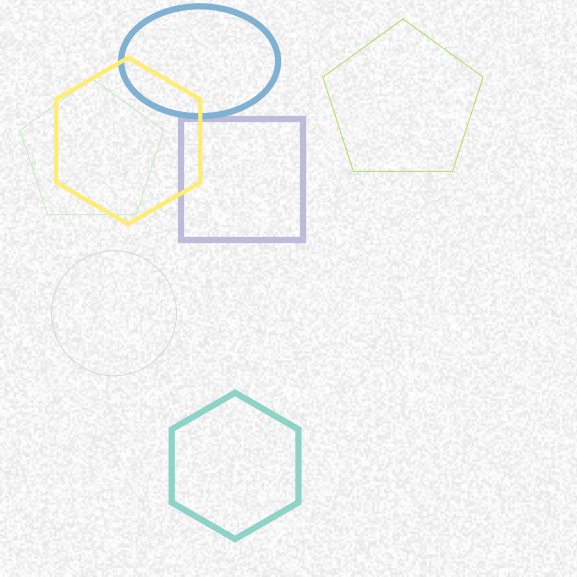[{"shape": "hexagon", "thickness": 3, "radius": 0.63, "center": [0.407, 0.192]}, {"shape": "square", "thickness": 3, "radius": 0.53, "center": [0.419, 0.688]}, {"shape": "oval", "thickness": 3, "radius": 0.68, "center": [0.346, 0.893]}, {"shape": "pentagon", "thickness": 0.5, "radius": 0.73, "center": [0.698, 0.82]}, {"shape": "circle", "thickness": 0.5, "radius": 0.54, "center": [0.197, 0.457]}, {"shape": "pentagon", "thickness": 0.5, "radius": 0.65, "center": [0.159, 0.733]}, {"shape": "hexagon", "thickness": 2, "radius": 0.72, "center": [0.222, 0.755]}]